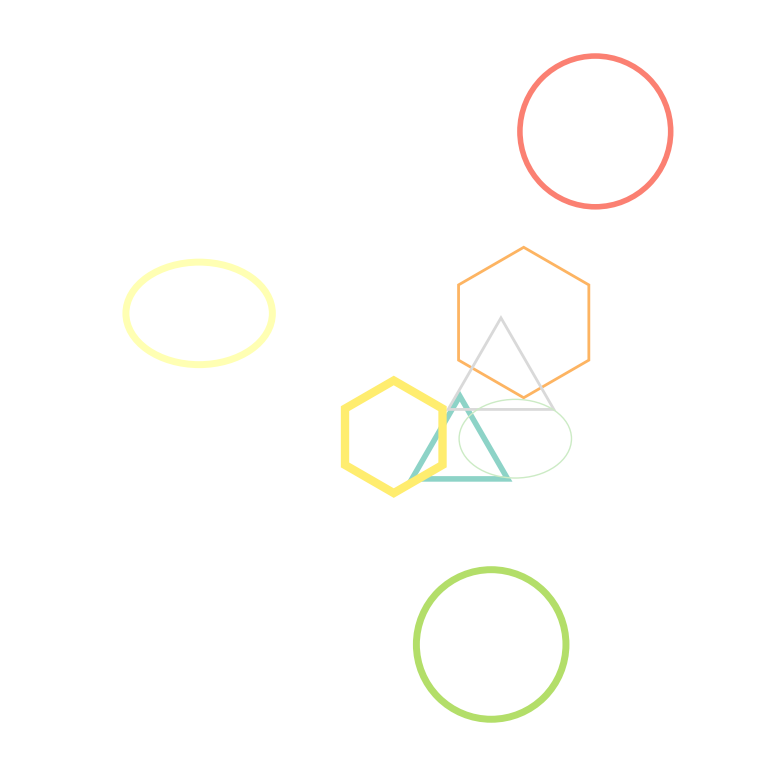[{"shape": "triangle", "thickness": 2, "radius": 0.36, "center": [0.597, 0.414]}, {"shape": "oval", "thickness": 2.5, "radius": 0.48, "center": [0.259, 0.593]}, {"shape": "circle", "thickness": 2, "radius": 0.49, "center": [0.773, 0.829]}, {"shape": "hexagon", "thickness": 1, "radius": 0.49, "center": [0.68, 0.581]}, {"shape": "circle", "thickness": 2.5, "radius": 0.49, "center": [0.638, 0.163]}, {"shape": "triangle", "thickness": 1, "radius": 0.4, "center": [0.651, 0.508]}, {"shape": "oval", "thickness": 0.5, "radius": 0.36, "center": [0.669, 0.43]}, {"shape": "hexagon", "thickness": 3, "radius": 0.37, "center": [0.511, 0.433]}]